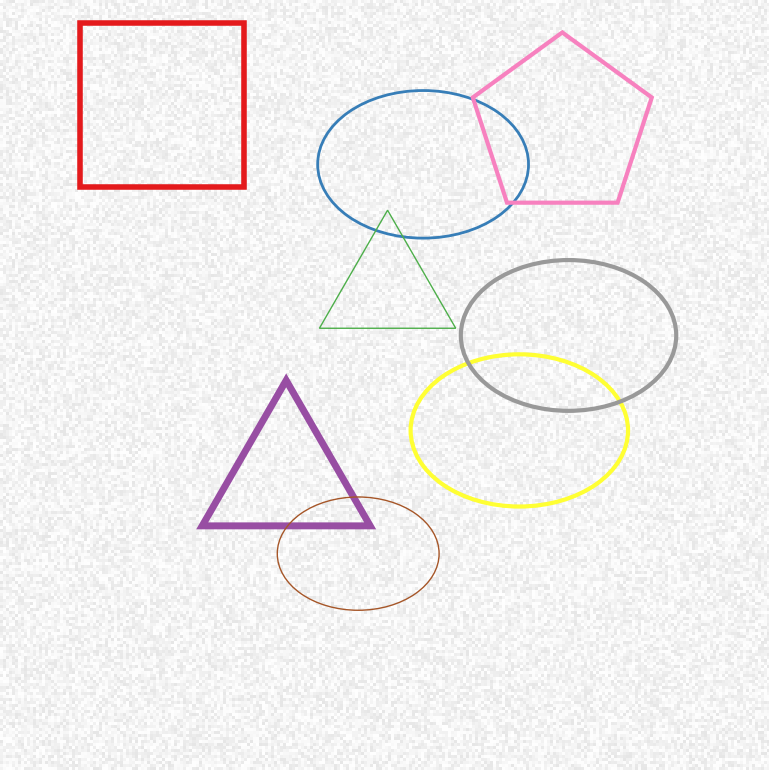[{"shape": "square", "thickness": 2, "radius": 0.53, "center": [0.211, 0.863]}, {"shape": "oval", "thickness": 1, "radius": 0.68, "center": [0.549, 0.787]}, {"shape": "triangle", "thickness": 0.5, "radius": 0.51, "center": [0.503, 0.625]}, {"shape": "triangle", "thickness": 2.5, "radius": 0.63, "center": [0.372, 0.38]}, {"shape": "oval", "thickness": 1.5, "radius": 0.71, "center": [0.674, 0.441]}, {"shape": "oval", "thickness": 0.5, "radius": 0.53, "center": [0.465, 0.281]}, {"shape": "pentagon", "thickness": 1.5, "radius": 0.61, "center": [0.73, 0.836]}, {"shape": "oval", "thickness": 1.5, "radius": 0.7, "center": [0.738, 0.564]}]